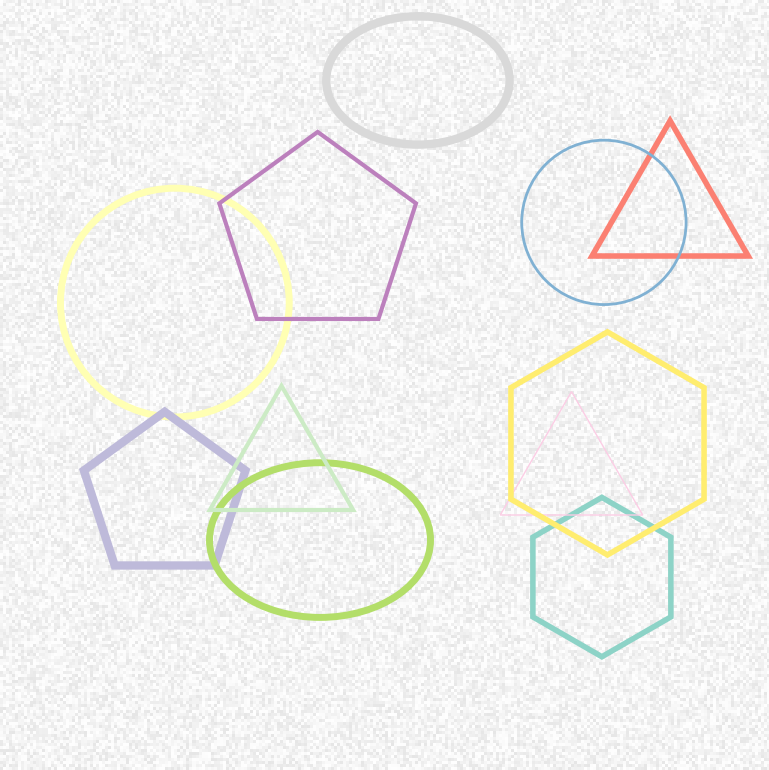[{"shape": "hexagon", "thickness": 2, "radius": 0.52, "center": [0.782, 0.251]}, {"shape": "circle", "thickness": 2.5, "radius": 0.74, "center": [0.227, 0.607]}, {"shape": "pentagon", "thickness": 3, "radius": 0.55, "center": [0.214, 0.355]}, {"shape": "triangle", "thickness": 2, "radius": 0.59, "center": [0.87, 0.726]}, {"shape": "circle", "thickness": 1, "radius": 0.53, "center": [0.784, 0.711]}, {"shape": "oval", "thickness": 2.5, "radius": 0.72, "center": [0.416, 0.299]}, {"shape": "triangle", "thickness": 0.5, "radius": 0.53, "center": [0.742, 0.385]}, {"shape": "oval", "thickness": 3, "radius": 0.6, "center": [0.543, 0.896]}, {"shape": "pentagon", "thickness": 1.5, "radius": 0.67, "center": [0.413, 0.694]}, {"shape": "triangle", "thickness": 1.5, "radius": 0.54, "center": [0.366, 0.391]}, {"shape": "hexagon", "thickness": 2, "radius": 0.72, "center": [0.789, 0.424]}]